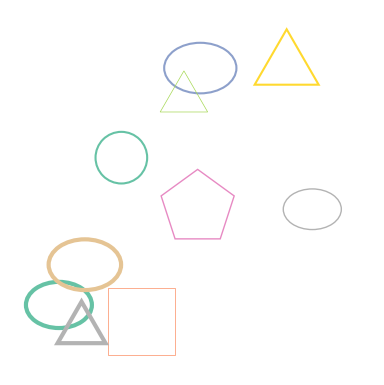[{"shape": "oval", "thickness": 3, "radius": 0.43, "center": [0.153, 0.208]}, {"shape": "circle", "thickness": 1.5, "radius": 0.34, "center": [0.315, 0.59]}, {"shape": "square", "thickness": 0.5, "radius": 0.44, "center": [0.367, 0.165]}, {"shape": "oval", "thickness": 1.5, "radius": 0.47, "center": [0.52, 0.823]}, {"shape": "pentagon", "thickness": 1, "radius": 0.5, "center": [0.513, 0.46]}, {"shape": "triangle", "thickness": 0.5, "radius": 0.36, "center": [0.478, 0.745]}, {"shape": "triangle", "thickness": 1.5, "radius": 0.48, "center": [0.745, 0.828]}, {"shape": "oval", "thickness": 3, "radius": 0.47, "center": [0.22, 0.312]}, {"shape": "oval", "thickness": 1, "radius": 0.38, "center": [0.811, 0.457]}, {"shape": "triangle", "thickness": 3, "radius": 0.36, "center": [0.212, 0.145]}]